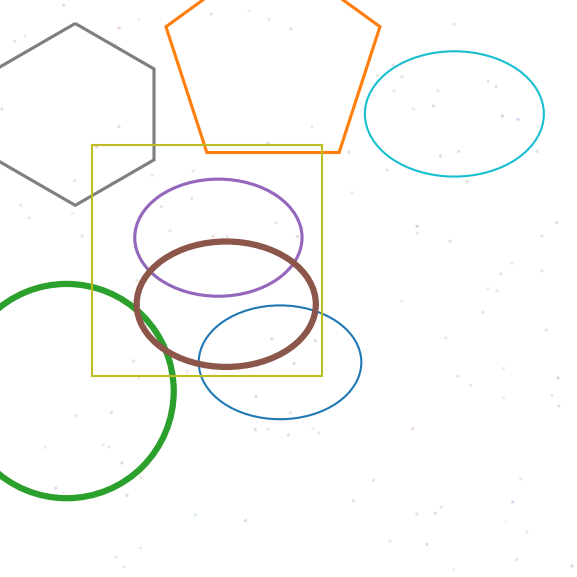[{"shape": "oval", "thickness": 1, "radius": 0.7, "center": [0.485, 0.372]}, {"shape": "pentagon", "thickness": 1.5, "radius": 0.97, "center": [0.473, 0.893]}, {"shape": "circle", "thickness": 3, "radius": 0.93, "center": [0.115, 0.322]}, {"shape": "oval", "thickness": 1.5, "radius": 0.72, "center": [0.378, 0.588]}, {"shape": "oval", "thickness": 3, "radius": 0.78, "center": [0.392, 0.472]}, {"shape": "hexagon", "thickness": 1.5, "radius": 0.79, "center": [0.13, 0.801]}, {"shape": "square", "thickness": 1, "radius": 1.0, "center": [0.358, 0.548]}, {"shape": "oval", "thickness": 1, "radius": 0.77, "center": [0.787, 0.802]}]